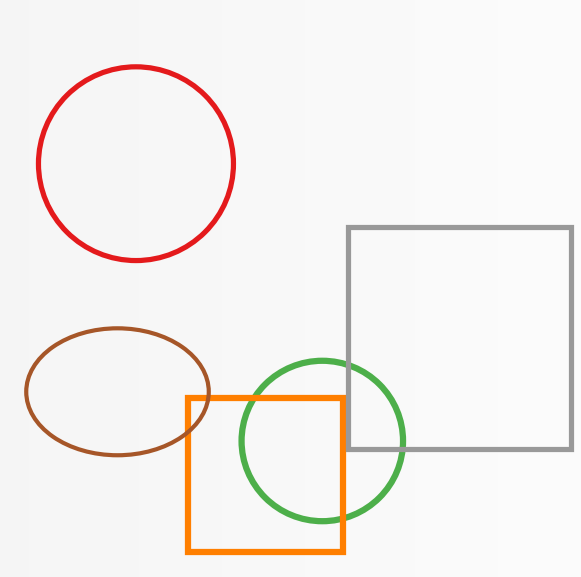[{"shape": "circle", "thickness": 2.5, "radius": 0.84, "center": [0.234, 0.716]}, {"shape": "circle", "thickness": 3, "radius": 0.69, "center": [0.554, 0.236]}, {"shape": "square", "thickness": 3, "radius": 0.67, "center": [0.457, 0.177]}, {"shape": "oval", "thickness": 2, "radius": 0.79, "center": [0.202, 0.321]}, {"shape": "square", "thickness": 2.5, "radius": 0.96, "center": [0.791, 0.414]}]